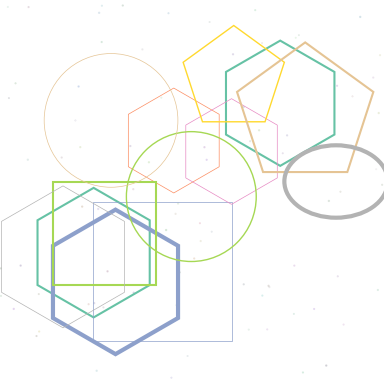[{"shape": "hexagon", "thickness": 1.5, "radius": 0.84, "center": [0.243, 0.344]}, {"shape": "hexagon", "thickness": 1.5, "radius": 0.81, "center": [0.728, 0.732]}, {"shape": "hexagon", "thickness": 0.5, "radius": 0.68, "center": [0.451, 0.635]}, {"shape": "hexagon", "thickness": 3, "radius": 0.94, "center": [0.3, 0.268]}, {"shape": "square", "thickness": 0.5, "radius": 0.9, "center": [0.422, 0.294]}, {"shape": "hexagon", "thickness": 0.5, "radius": 0.69, "center": [0.601, 0.606]}, {"shape": "square", "thickness": 1.5, "radius": 0.67, "center": [0.272, 0.394]}, {"shape": "circle", "thickness": 1, "radius": 0.84, "center": [0.497, 0.489]}, {"shape": "pentagon", "thickness": 1, "radius": 0.69, "center": [0.607, 0.796]}, {"shape": "circle", "thickness": 0.5, "radius": 0.87, "center": [0.288, 0.687]}, {"shape": "pentagon", "thickness": 1.5, "radius": 0.93, "center": [0.793, 0.704]}, {"shape": "hexagon", "thickness": 0.5, "radius": 0.92, "center": [0.164, 0.333]}, {"shape": "oval", "thickness": 3, "radius": 0.67, "center": [0.873, 0.529]}]